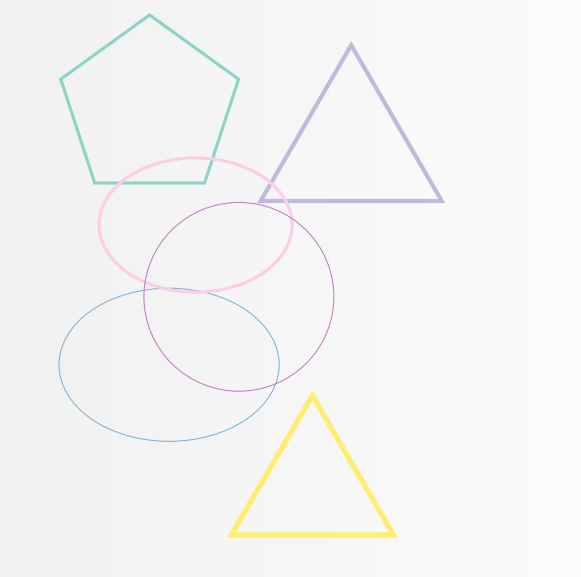[{"shape": "pentagon", "thickness": 1.5, "radius": 0.8, "center": [0.257, 0.812]}, {"shape": "triangle", "thickness": 2, "radius": 0.9, "center": [0.604, 0.741]}, {"shape": "oval", "thickness": 0.5, "radius": 0.95, "center": [0.291, 0.367]}, {"shape": "oval", "thickness": 1.5, "radius": 0.83, "center": [0.336, 0.61]}, {"shape": "circle", "thickness": 0.5, "radius": 0.82, "center": [0.411, 0.485]}, {"shape": "triangle", "thickness": 2.5, "radius": 0.81, "center": [0.537, 0.153]}]